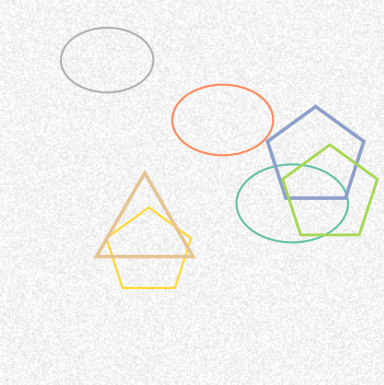[{"shape": "oval", "thickness": 1.5, "radius": 0.72, "center": [0.759, 0.472]}, {"shape": "oval", "thickness": 1.5, "radius": 0.66, "center": [0.578, 0.688]}, {"shape": "pentagon", "thickness": 2.5, "radius": 0.66, "center": [0.82, 0.592]}, {"shape": "pentagon", "thickness": 2, "radius": 0.65, "center": [0.857, 0.495]}, {"shape": "pentagon", "thickness": 1.5, "radius": 0.58, "center": [0.386, 0.346]}, {"shape": "triangle", "thickness": 2.5, "radius": 0.72, "center": [0.376, 0.406]}, {"shape": "oval", "thickness": 1.5, "radius": 0.6, "center": [0.278, 0.844]}]